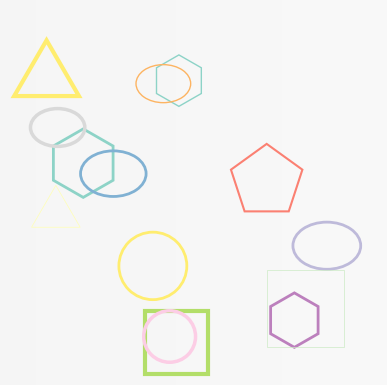[{"shape": "hexagon", "thickness": 2, "radius": 0.44, "center": [0.215, 0.576]}, {"shape": "hexagon", "thickness": 1, "radius": 0.33, "center": [0.462, 0.791]}, {"shape": "triangle", "thickness": 0.5, "radius": 0.36, "center": [0.144, 0.446]}, {"shape": "oval", "thickness": 2, "radius": 0.44, "center": [0.843, 0.362]}, {"shape": "pentagon", "thickness": 1.5, "radius": 0.48, "center": [0.688, 0.529]}, {"shape": "oval", "thickness": 2, "radius": 0.42, "center": [0.292, 0.549]}, {"shape": "oval", "thickness": 1, "radius": 0.35, "center": [0.422, 0.783]}, {"shape": "square", "thickness": 3, "radius": 0.41, "center": [0.455, 0.11]}, {"shape": "circle", "thickness": 2.5, "radius": 0.33, "center": [0.438, 0.126]}, {"shape": "oval", "thickness": 2.5, "radius": 0.35, "center": [0.149, 0.669]}, {"shape": "hexagon", "thickness": 2, "radius": 0.35, "center": [0.76, 0.169]}, {"shape": "square", "thickness": 0.5, "radius": 0.5, "center": [0.788, 0.199]}, {"shape": "triangle", "thickness": 3, "radius": 0.48, "center": [0.12, 0.799]}, {"shape": "circle", "thickness": 2, "radius": 0.44, "center": [0.394, 0.309]}]